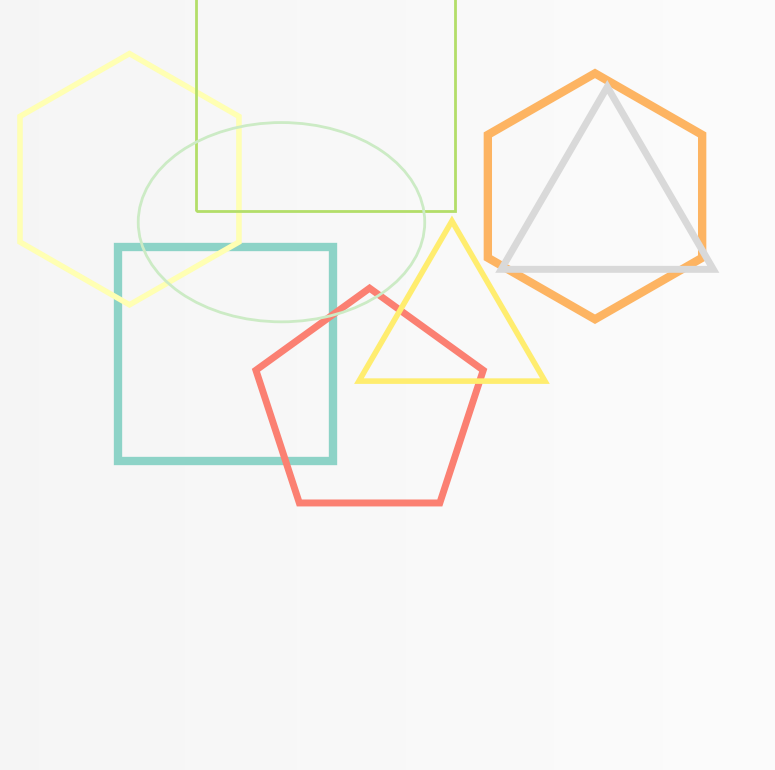[{"shape": "square", "thickness": 3, "radius": 0.69, "center": [0.29, 0.54]}, {"shape": "hexagon", "thickness": 2, "radius": 0.82, "center": [0.167, 0.767]}, {"shape": "pentagon", "thickness": 2.5, "radius": 0.77, "center": [0.477, 0.472]}, {"shape": "hexagon", "thickness": 3, "radius": 0.8, "center": [0.768, 0.745]}, {"shape": "square", "thickness": 1, "radius": 0.84, "center": [0.42, 0.893]}, {"shape": "triangle", "thickness": 2.5, "radius": 0.79, "center": [0.784, 0.729]}, {"shape": "oval", "thickness": 1, "radius": 0.92, "center": [0.363, 0.711]}, {"shape": "triangle", "thickness": 2, "radius": 0.69, "center": [0.583, 0.574]}]